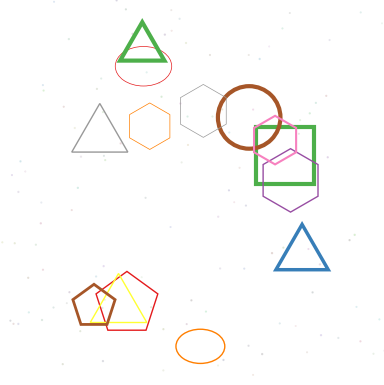[{"shape": "oval", "thickness": 0.5, "radius": 0.37, "center": [0.373, 0.828]}, {"shape": "pentagon", "thickness": 1, "radius": 0.42, "center": [0.33, 0.211]}, {"shape": "triangle", "thickness": 2.5, "radius": 0.39, "center": [0.785, 0.339]}, {"shape": "triangle", "thickness": 3, "radius": 0.33, "center": [0.369, 0.876]}, {"shape": "square", "thickness": 3, "radius": 0.37, "center": [0.74, 0.597]}, {"shape": "hexagon", "thickness": 1, "radius": 0.41, "center": [0.755, 0.531]}, {"shape": "hexagon", "thickness": 0.5, "radius": 0.3, "center": [0.389, 0.672]}, {"shape": "oval", "thickness": 1, "radius": 0.32, "center": [0.52, 0.1]}, {"shape": "triangle", "thickness": 1, "radius": 0.42, "center": [0.308, 0.205]}, {"shape": "pentagon", "thickness": 2, "radius": 0.29, "center": [0.244, 0.204]}, {"shape": "circle", "thickness": 3, "radius": 0.41, "center": [0.647, 0.695]}, {"shape": "hexagon", "thickness": 1.5, "radius": 0.32, "center": [0.714, 0.636]}, {"shape": "hexagon", "thickness": 0.5, "radius": 0.34, "center": [0.528, 0.712]}, {"shape": "triangle", "thickness": 1, "radius": 0.42, "center": [0.259, 0.647]}]